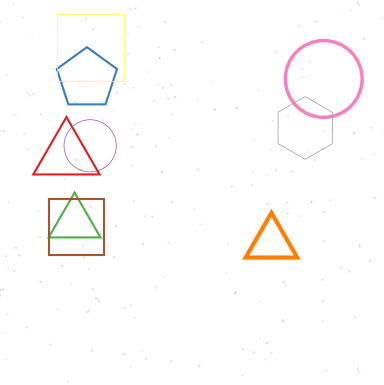[{"shape": "triangle", "thickness": 1.5, "radius": 0.5, "center": [0.173, 0.597]}, {"shape": "pentagon", "thickness": 1.5, "radius": 0.41, "center": [0.226, 0.795]}, {"shape": "triangle", "thickness": 1.5, "radius": 0.39, "center": [0.194, 0.422]}, {"shape": "circle", "thickness": 0.5, "radius": 0.34, "center": [0.234, 0.621]}, {"shape": "triangle", "thickness": 3, "radius": 0.39, "center": [0.705, 0.37]}, {"shape": "square", "thickness": 0.5, "radius": 0.44, "center": [0.234, 0.877]}, {"shape": "square", "thickness": 1.5, "radius": 0.36, "center": [0.198, 0.411]}, {"shape": "circle", "thickness": 2.5, "radius": 0.5, "center": [0.841, 0.795]}, {"shape": "hexagon", "thickness": 0.5, "radius": 0.41, "center": [0.793, 0.668]}]